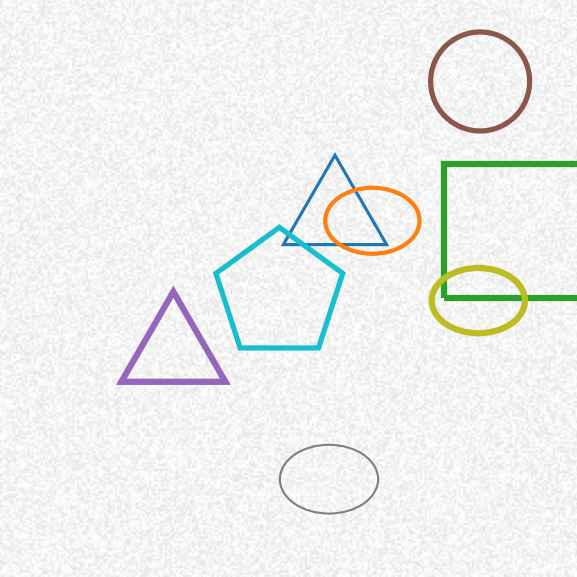[{"shape": "triangle", "thickness": 1.5, "radius": 0.52, "center": [0.58, 0.627]}, {"shape": "oval", "thickness": 2, "radius": 0.41, "center": [0.645, 0.617]}, {"shape": "square", "thickness": 3, "radius": 0.58, "center": [0.885, 0.599]}, {"shape": "triangle", "thickness": 3, "radius": 0.52, "center": [0.3, 0.39]}, {"shape": "circle", "thickness": 2.5, "radius": 0.43, "center": [0.831, 0.858]}, {"shape": "oval", "thickness": 1, "radius": 0.43, "center": [0.57, 0.169]}, {"shape": "oval", "thickness": 3, "radius": 0.4, "center": [0.828, 0.479]}, {"shape": "pentagon", "thickness": 2.5, "radius": 0.58, "center": [0.484, 0.49]}]